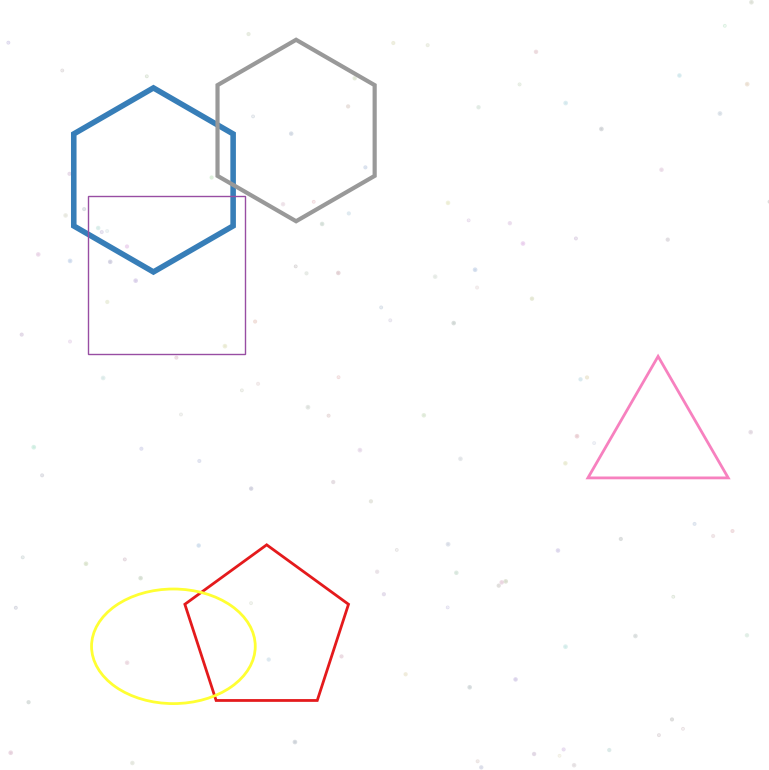[{"shape": "pentagon", "thickness": 1, "radius": 0.56, "center": [0.346, 0.181]}, {"shape": "hexagon", "thickness": 2, "radius": 0.6, "center": [0.199, 0.766]}, {"shape": "square", "thickness": 0.5, "radius": 0.51, "center": [0.216, 0.643]}, {"shape": "oval", "thickness": 1, "radius": 0.53, "center": [0.225, 0.161]}, {"shape": "triangle", "thickness": 1, "radius": 0.53, "center": [0.855, 0.432]}, {"shape": "hexagon", "thickness": 1.5, "radius": 0.59, "center": [0.385, 0.831]}]